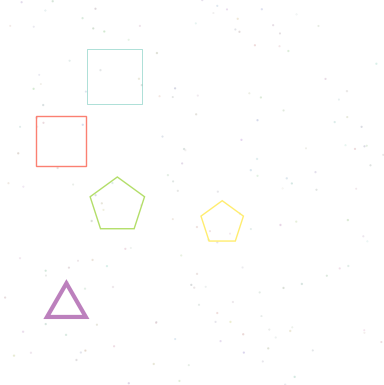[{"shape": "square", "thickness": 0.5, "radius": 0.36, "center": [0.296, 0.802]}, {"shape": "square", "thickness": 1, "radius": 0.33, "center": [0.159, 0.633]}, {"shape": "pentagon", "thickness": 1, "radius": 0.37, "center": [0.305, 0.466]}, {"shape": "triangle", "thickness": 3, "radius": 0.29, "center": [0.172, 0.206]}, {"shape": "pentagon", "thickness": 1, "radius": 0.29, "center": [0.577, 0.421]}]